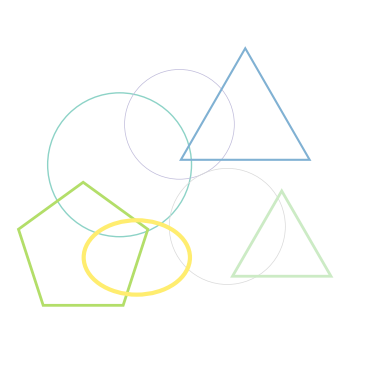[{"shape": "circle", "thickness": 1, "radius": 0.93, "center": [0.311, 0.572]}, {"shape": "circle", "thickness": 0.5, "radius": 0.71, "center": [0.466, 0.677]}, {"shape": "triangle", "thickness": 1.5, "radius": 0.97, "center": [0.637, 0.681]}, {"shape": "pentagon", "thickness": 2, "radius": 0.88, "center": [0.216, 0.35]}, {"shape": "circle", "thickness": 0.5, "radius": 0.75, "center": [0.59, 0.412]}, {"shape": "triangle", "thickness": 2, "radius": 0.74, "center": [0.732, 0.356]}, {"shape": "oval", "thickness": 3, "radius": 0.69, "center": [0.355, 0.331]}]